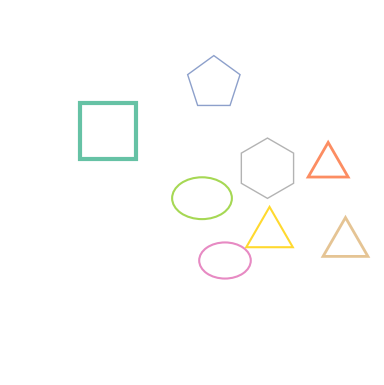[{"shape": "square", "thickness": 3, "radius": 0.36, "center": [0.279, 0.659]}, {"shape": "triangle", "thickness": 2, "radius": 0.3, "center": [0.852, 0.57]}, {"shape": "pentagon", "thickness": 1, "radius": 0.36, "center": [0.555, 0.784]}, {"shape": "oval", "thickness": 1.5, "radius": 0.33, "center": [0.584, 0.323]}, {"shape": "oval", "thickness": 1.5, "radius": 0.39, "center": [0.525, 0.485]}, {"shape": "triangle", "thickness": 1.5, "radius": 0.35, "center": [0.7, 0.393]}, {"shape": "triangle", "thickness": 2, "radius": 0.34, "center": [0.897, 0.368]}, {"shape": "hexagon", "thickness": 1, "radius": 0.39, "center": [0.695, 0.563]}]